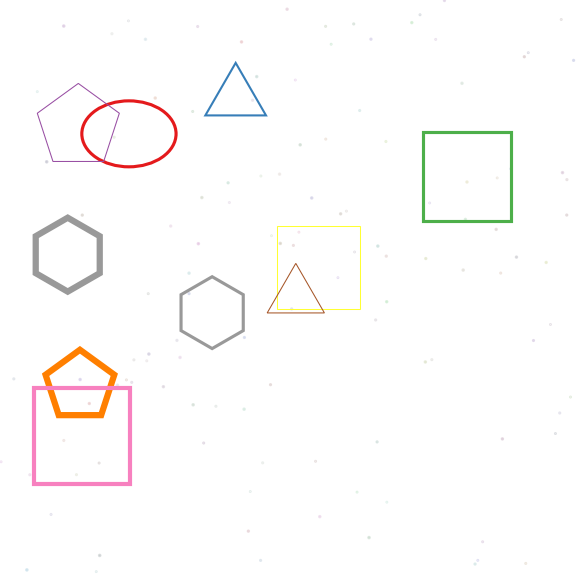[{"shape": "oval", "thickness": 1.5, "radius": 0.41, "center": [0.223, 0.767]}, {"shape": "triangle", "thickness": 1, "radius": 0.3, "center": [0.408, 0.83]}, {"shape": "square", "thickness": 1.5, "radius": 0.38, "center": [0.809, 0.694]}, {"shape": "pentagon", "thickness": 0.5, "radius": 0.37, "center": [0.136, 0.78]}, {"shape": "pentagon", "thickness": 3, "radius": 0.31, "center": [0.138, 0.331]}, {"shape": "square", "thickness": 0.5, "radius": 0.36, "center": [0.551, 0.536]}, {"shape": "triangle", "thickness": 0.5, "radius": 0.29, "center": [0.512, 0.486]}, {"shape": "square", "thickness": 2, "radius": 0.41, "center": [0.143, 0.244]}, {"shape": "hexagon", "thickness": 3, "radius": 0.32, "center": [0.117, 0.558]}, {"shape": "hexagon", "thickness": 1.5, "radius": 0.31, "center": [0.367, 0.458]}]